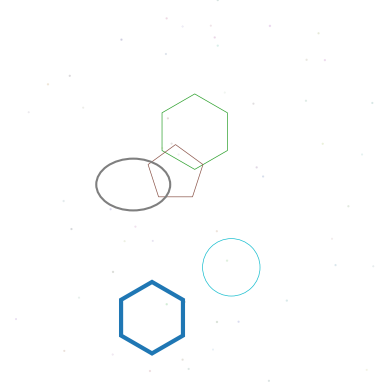[{"shape": "hexagon", "thickness": 3, "radius": 0.46, "center": [0.395, 0.175]}, {"shape": "hexagon", "thickness": 0.5, "radius": 0.49, "center": [0.506, 0.658]}, {"shape": "pentagon", "thickness": 0.5, "radius": 0.37, "center": [0.456, 0.549]}, {"shape": "oval", "thickness": 1.5, "radius": 0.48, "center": [0.346, 0.521]}, {"shape": "circle", "thickness": 0.5, "radius": 0.37, "center": [0.601, 0.306]}]